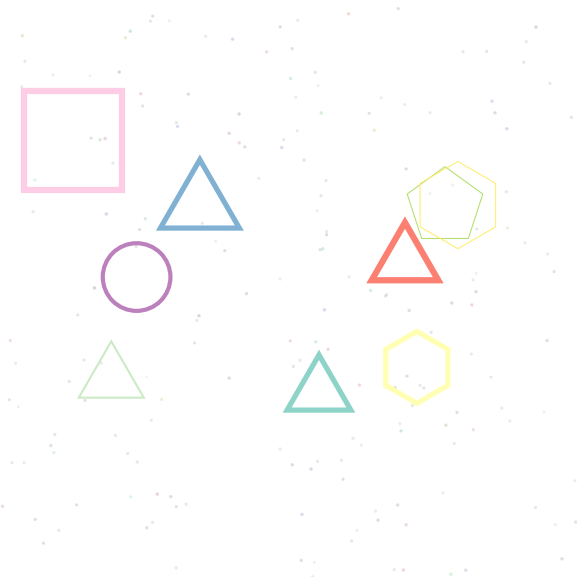[{"shape": "triangle", "thickness": 2.5, "radius": 0.32, "center": [0.552, 0.321]}, {"shape": "hexagon", "thickness": 2.5, "radius": 0.31, "center": [0.722, 0.363]}, {"shape": "triangle", "thickness": 3, "radius": 0.33, "center": [0.701, 0.547]}, {"shape": "triangle", "thickness": 2.5, "radius": 0.39, "center": [0.346, 0.644]}, {"shape": "pentagon", "thickness": 0.5, "radius": 0.34, "center": [0.771, 0.642]}, {"shape": "square", "thickness": 3, "radius": 0.43, "center": [0.126, 0.756]}, {"shape": "circle", "thickness": 2, "radius": 0.29, "center": [0.237, 0.519]}, {"shape": "triangle", "thickness": 1, "radius": 0.33, "center": [0.193, 0.343]}, {"shape": "hexagon", "thickness": 0.5, "radius": 0.38, "center": [0.793, 0.644]}]